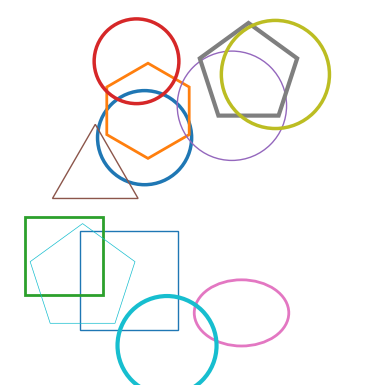[{"shape": "circle", "thickness": 2.5, "radius": 0.61, "center": [0.376, 0.642]}, {"shape": "square", "thickness": 1, "radius": 0.64, "center": [0.335, 0.272]}, {"shape": "hexagon", "thickness": 2, "radius": 0.62, "center": [0.384, 0.712]}, {"shape": "square", "thickness": 2, "radius": 0.51, "center": [0.167, 0.335]}, {"shape": "circle", "thickness": 2.5, "radius": 0.55, "center": [0.355, 0.841]}, {"shape": "circle", "thickness": 1, "radius": 0.71, "center": [0.602, 0.725]}, {"shape": "triangle", "thickness": 1, "radius": 0.64, "center": [0.247, 0.549]}, {"shape": "oval", "thickness": 2, "radius": 0.61, "center": [0.627, 0.187]}, {"shape": "pentagon", "thickness": 3, "radius": 0.66, "center": [0.645, 0.807]}, {"shape": "circle", "thickness": 2.5, "radius": 0.7, "center": [0.715, 0.807]}, {"shape": "pentagon", "thickness": 0.5, "radius": 0.72, "center": [0.214, 0.276]}, {"shape": "circle", "thickness": 3, "radius": 0.64, "center": [0.434, 0.102]}]